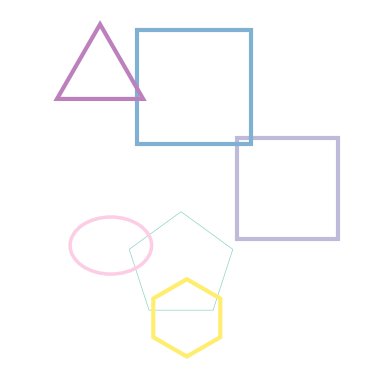[{"shape": "pentagon", "thickness": 0.5, "radius": 0.71, "center": [0.47, 0.309]}, {"shape": "square", "thickness": 3, "radius": 0.66, "center": [0.747, 0.509]}, {"shape": "square", "thickness": 3, "radius": 0.74, "center": [0.503, 0.775]}, {"shape": "oval", "thickness": 2.5, "radius": 0.53, "center": [0.288, 0.362]}, {"shape": "triangle", "thickness": 3, "radius": 0.65, "center": [0.26, 0.808]}, {"shape": "hexagon", "thickness": 3, "radius": 0.5, "center": [0.485, 0.174]}]